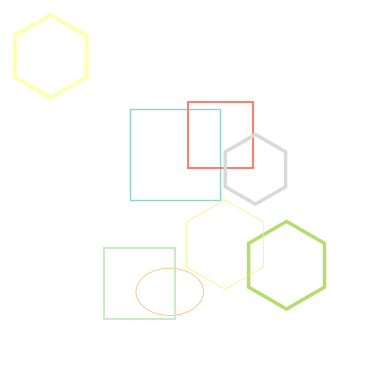[{"shape": "square", "thickness": 1, "radius": 0.59, "center": [0.454, 0.598]}, {"shape": "hexagon", "thickness": 3, "radius": 0.54, "center": [0.132, 0.854]}, {"shape": "square", "thickness": 1.5, "radius": 0.43, "center": [0.573, 0.649]}, {"shape": "oval", "thickness": 0.5, "radius": 0.44, "center": [0.441, 0.242]}, {"shape": "hexagon", "thickness": 2.5, "radius": 0.57, "center": [0.744, 0.311]}, {"shape": "hexagon", "thickness": 2.5, "radius": 0.45, "center": [0.663, 0.56]}, {"shape": "square", "thickness": 1.5, "radius": 0.46, "center": [0.362, 0.263]}, {"shape": "hexagon", "thickness": 0.5, "radius": 0.58, "center": [0.584, 0.365]}]